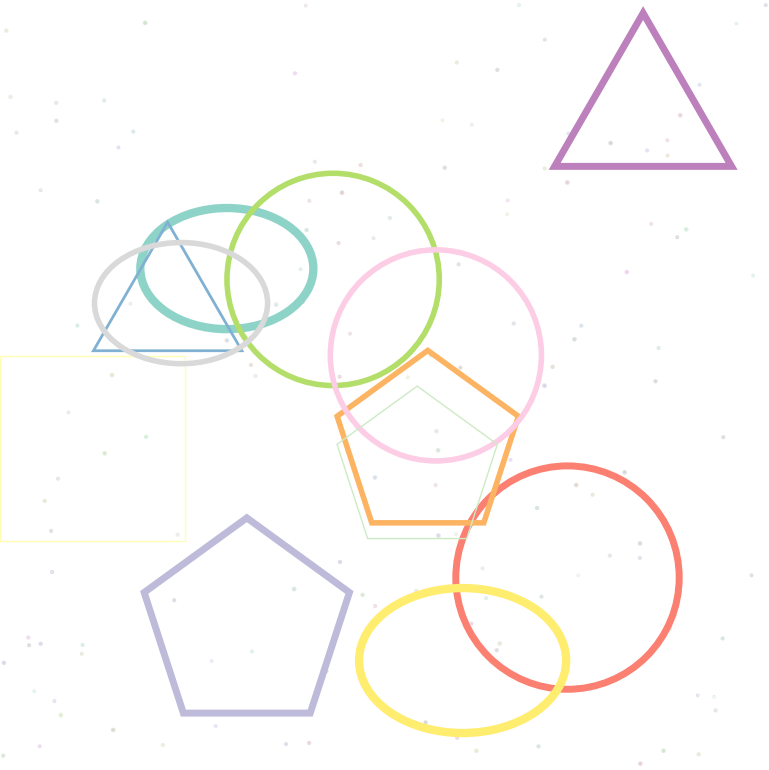[{"shape": "oval", "thickness": 3, "radius": 0.56, "center": [0.295, 0.651]}, {"shape": "square", "thickness": 0.5, "radius": 0.6, "center": [0.12, 0.418]}, {"shape": "pentagon", "thickness": 2.5, "radius": 0.7, "center": [0.321, 0.187]}, {"shape": "circle", "thickness": 2.5, "radius": 0.73, "center": [0.737, 0.25]}, {"shape": "triangle", "thickness": 1, "radius": 0.56, "center": [0.218, 0.6]}, {"shape": "pentagon", "thickness": 2, "radius": 0.62, "center": [0.556, 0.421]}, {"shape": "circle", "thickness": 2, "radius": 0.69, "center": [0.433, 0.637]}, {"shape": "circle", "thickness": 2, "radius": 0.69, "center": [0.566, 0.538]}, {"shape": "oval", "thickness": 2, "radius": 0.56, "center": [0.235, 0.606]}, {"shape": "triangle", "thickness": 2.5, "radius": 0.66, "center": [0.835, 0.85]}, {"shape": "pentagon", "thickness": 0.5, "radius": 0.55, "center": [0.542, 0.389]}, {"shape": "oval", "thickness": 3, "radius": 0.67, "center": [0.601, 0.142]}]